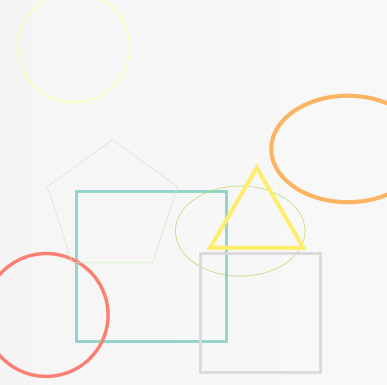[{"shape": "square", "thickness": 2, "radius": 0.97, "center": [0.389, 0.309]}, {"shape": "circle", "thickness": 1, "radius": 0.72, "center": [0.19, 0.878]}, {"shape": "circle", "thickness": 2.5, "radius": 0.8, "center": [0.119, 0.182]}, {"shape": "oval", "thickness": 3, "radius": 0.99, "center": [0.898, 0.613]}, {"shape": "oval", "thickness": 0.5, "radius": 0.84, "center": [0.62, 0.4]}, {"shape": "square", "thickness": 2, "radius": 0.78, "center": [0.672, 0.188]}, {"shape": "pentagon", "thickness": 0.5, "radius": 0.88, "center": [0.29, 0.46]}, {"shape": "triangle", "thickness": 3, "radius": 0.69, "center": [0.663, 0.426]}]